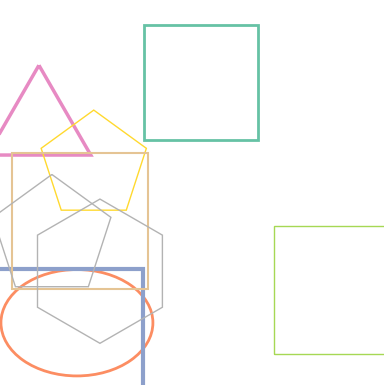[{"shape": "square", "thickness": 2, "radius": 0.74, "center": [0.521, 0.786]}, {"shape": "oval", "thickness": 2, "radius": 0.99, "center": [0.2, 0.162]}, {"shape": "square", "thickness": 3, "radius": 0.99, "center": [0.173, 0.104]}, {"shape": "triangle", "thickness": 2.5, "radius": 0.78, "center": [0.101, 0.675]}, {"shape": "square", "thickness": 1, "radius": 0.83, "center": [0.878, 0.247]}, {"shape": "pentagon", "thickness": 1, "radius": 0.72, "center": [0.244, 0.57]}, {"shape": "square", "thickness": 1.5, "radius": 0.88, "center": [0.209, 0.427]}, {"shape": "pentagon", "thickness": 1, "radius": 0.81, "center": [0.135, 0.386]}, {"shape": "hexagon", "thickness": 1, "radius": 0.94, "center": [0.26, 0.296]}]